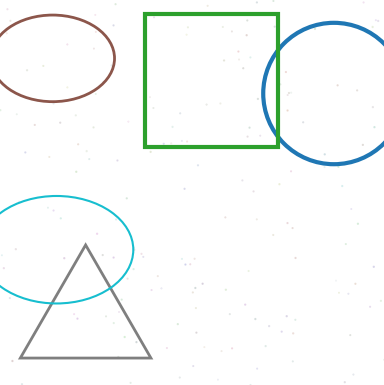[{"shape": "circle", "thickness": 3, "radius": 0.92, "center": [0.867, 0.757]}, {"shape": "square", "thickness": 3, "radius": 0.87, "center": [0.55, 0.791]}, {"shape": "oval", "thickness": 2, "radius": 0.8, "center": [0.137, 0.848]}, {"shape": "triangle", "thickness": 2, "radius": 0.98, "center": [0.222, 0.168]}, {"shape": "oval", "thickness": 1.5, "radius": 1.0, "center": [0.147, 0.351]}]